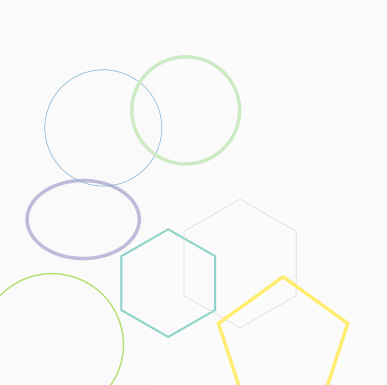[{"shape": "hexagon", "thickness": 1.5, "radius": 0.7, "center": [0.434, 0.265]}, {"shape": "oval", "thickness": 2.5, "radius": 0.72, "center": [0.215, 0.43]}, {"shape": "circle", "thickness": 0.5, "radius": 0.75, "center": [0.267, 0.668]}, {"shape": "circle", "thickness": 1, "radius": 0.92, "center": [0.134, 0.105]}, {"shape": "hexagon", "thickness": 0.5, "radius": 0.84, "center": [0.62, 0.316]}, {"shape": "circle", "thickness": 2.5, "radius": 0.7, "center": [0.479, 0.713]}, {"shape": "pentagon", "thickness": 2.5, "radius": 0.88, "center": [0.731, 0.106]}]